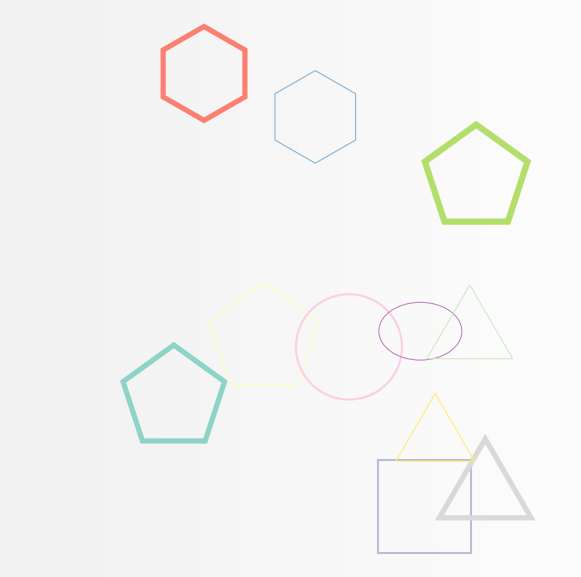[{"shape": "pentagon", "thickness": 2.5, "radius": 0.46, "center": [0.299, 0.31]}, {"shape": "pentagon", "thickness": 0.5, "radius": 0.49, "center": [0.454, 0.411]}, {"shape": "square", "thickness": 1, "radius": 0.4, "center": [0.731, 0.121]}, {"shape": "hexagon", "thickness": 2.5, "radius": 0.41, "center": [0.351, 0.872]}, {"shape": "hexagon", "thickness": 0.5, "radius": 0.4, "center": [0.542, 0.797]}, {"shape": "pentagon", "thickness": 3, "radius": 0.46, "center": [0.819, 0.691]}, {"shape": "circle", "thickness": 1, "radius": 0.46, "center": [0.6, 0.398]}, {"shape": "triangle", "thickness": 2.5, "radius": 0.46, "center": [0.835, 0.148]}, {"shape": "oval", "thickness": 0.5, "radius": 0.36, "center": [0.723, 0.426]}, {"shape": "triangle", "thickness": 0.5, "radius": 0.43, "center": [0.808, 0.421]}, {"shape": "triangle", "thickness": 0.5, "radius": 0.39, "center": [0.749, 0.24]}]